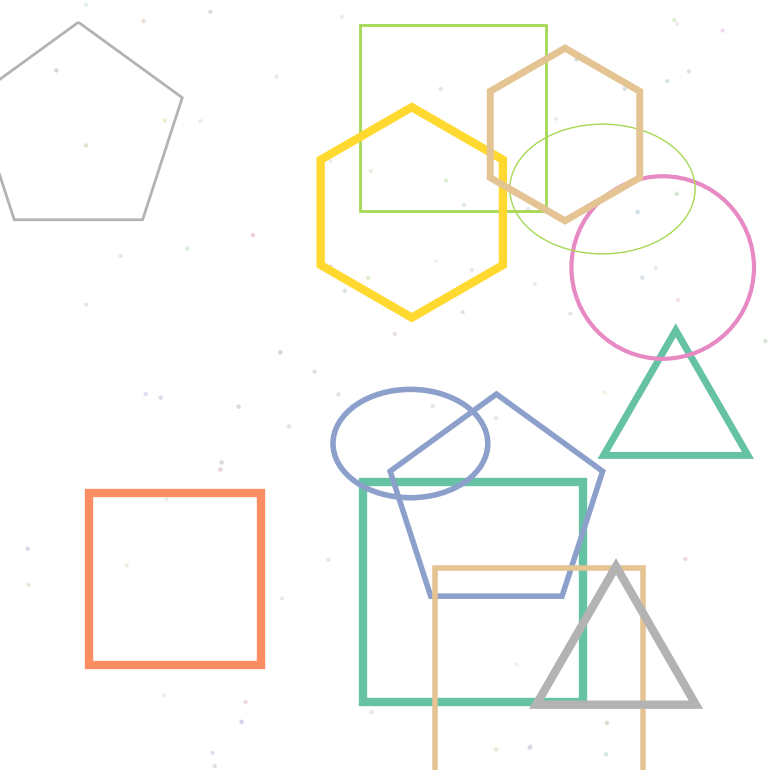[{"shape": "triangle", "thickness": 2.5, "radius": 0.54, "center": [0.878, 0.463]}, {"shape": "square", "thickness": 3, "radius": 0.71, "center": [0.614, 0.231]}, {"shape": "square", "thickness": 3, "radius": 0.56, "center": [0.227, 0.248]}, {"shape": "pentagon", "thickness": 2, "radius": 0.73, "center": [0.645, 0.343]}, {"shape": "oval", "thickness": 2, "radius": 0.5, "center": [0.533, 0.424]}, {"shape": "circle", "thickness": 1.5, "radius": 0.59, "center": [0.861, 0.653]}, {"shape": "oval", "thickness": 0.5, "radius": 0.6, "center": [0.782, 0.755]}, {"shape": "square", "thickness": 1, "radius": 0.6, "center": [0.588, 0.847]}, {"shape": "hexagon", "thickness": 3, "radius": 0.68, "center": [0.535, 0.724]}, {"shape": "hexagon", "thickness": 2.5, "radius": 0.56, "center": [0.734, 0.825]}, {"shape": "square", "thickness": 2, "radius": 0.67, "center": [0.7, 0.128]}, {"shape": "triangle", "thickness": 3, "radius": 0.6, "center": [0.8, 0.145]}, {"shape": "pentagon", "thickness": 1, "radius": 0.71, "center": [0.102, 0.829]}]